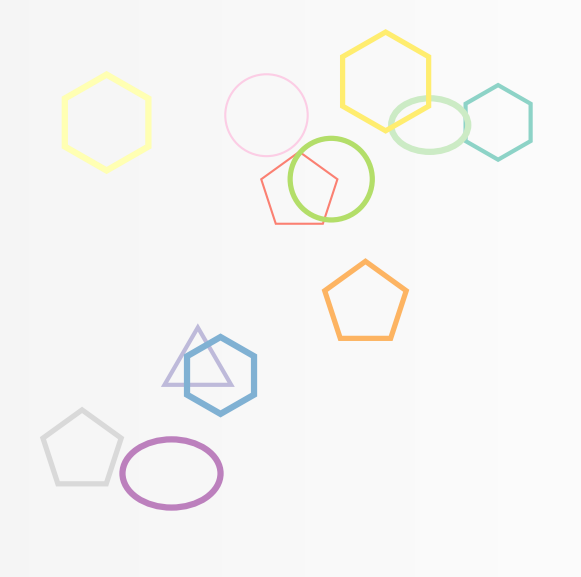[{"shape": "hexagon", "thickness": 2, "radius": 0.32, "center": [0.857, 0.787]}, {"shape": "hexagon", "thickness": 3, "radius": 0.42, "center": [0.183, 0.787]}, {"shape": "triangle", "thickness": 2, "radius": 0.33, "center": [0.34, 0.366]}, {"shape": "pentagon", "thickness": 1, "radius": 0.34, "center": [0.515, 0.667]}, {"shape": "hexagon", "thickness": 3, "radius": 0.33, "center": [0.379, 0.349]}, {"shape": "pentagon", "thickness": 2.5, "radius": 0.37, "center": [0.629, 0.473]}, {"shape": "circle", "thickness": 2.5, "radius": 0.35, "center": [0.57, 0.689]}, {"shape": "circle", "thickness": 1, "radius": 0.35, "center": [0.458, 0.8]}, {"shape": "pentagon", "thickness": 2.5, "radius": 0.35, "center": [0.141, 0.219]}, {"shape": "oval", "thickness": 3, "radius": 0.42, "center": [0.295, 0.179]}, {"shape": "oval", "thickness": 3, "radius": 0.33, "center": [0.739, 0.783]}, {"shape": "hexagon", "thickness": 2.5, "radius": 0.43, "center": [0.663, 0.858]}]